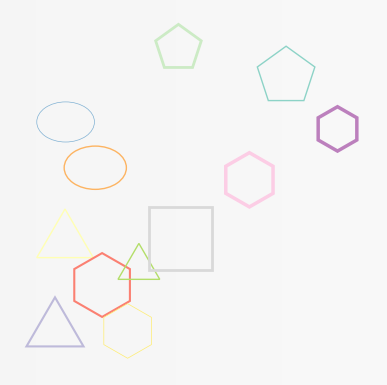[{"shape": "pentagon", "thickness": 1, "radius": 0.39, "center": [0.738, 0.802]}, {"shape": "triangle", "thickness": 1, "radius": 0.42, "center": [0.168, 0.373]}, {"shape": "triangle", "thickness": 1.5, "radius": 0.42, "center": [0.142, 0.143]}, {"shape": "hexagon", "thickness": 1.5, "radius": 0.41, "center": [0.263, 0.26]}, {"shape": "oval", "thickness": 0.5, "radius": 0.37, "center": [0.169, 0.683]}, {"shape": "oval", "thickness": 1, "radius": 0.4, "center": [0.246, 0.564]}, {"shape": "triangle", "thickness": 1, "radius": 0.31, "center": [0.358, 0.306]}, {"shape": "hexagon", "thickness": 2.5, "radius": 0.35, "center": [0.644, 0.533]}, {"shape": "square", "thickness": 2, "radius": 0.41, "center": [0.466, 0.38]}, {"shape": "hexagon", "thickness": 2.5, "radius": 0.29, "center": [0.871, 0.665]}, {"shape": "pentagon", "thickness": 2, "radius": 0.31, "center": [0.461, 0.875]}, {"shape": "hexagon", "thickness": 0.5, "radius": 0.35, "center": [0.329, 0.14]}]